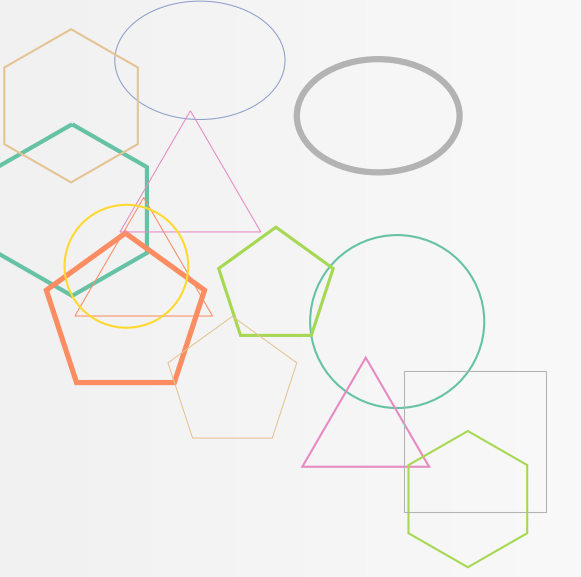[{"shape": "hexagon", "thickness": 2, "radius": 0.74, "center": [0.124, 0.635]}, {"shape": "circle", "thickness": 1, "radius": 0.75, "center": [0.683, 0.442]}, {"shape": "triangle", "thickness": 0.5, "radius": 0.68, "center": [0.247, 0.52]}, {"shape": "pentagon", "thickness": 2.5, "radius": 0.72, "center": [0.216, 0.452]}, {"shape": "oval", "thickness": 0.5, "radius": 0.73, "center": [0.344, 0.895]}, {"shape": "triangle", "thickness": 1, "radius": 0.63, "center": [0.629, 0.254]}, {"shape": "triangle", "thickness": 0.5, "radius": 0.7, "center": [0.328, 0.667]}, {"shape": "pentagon", "thickness": 1.5, "radius": 0.52, "center": [0.475, 0.502]}, {"shape": "hexagon", "thickness": 1, "radius": 0.59, "center": [0.805, 0.135]}, {"shape": "circle", "thickness": 1, "radius": 0.53, "center": [0.217, 0.538]}, {"shape": "hexagon", "thickness": 1, "radius": 0.66, "center": [0.122, 0.816]}, {"shape": "pentagon", "thickness": 0.5, "radius": 0.58, "center": [0.4, 0.335]}, {"shape": "square", "thickness": 0.5, "radius": 0.61, "center": [0.817, 0.234]}, {"shape": "oval", "thickness": 3, "radius": 0.7, "center": [0.651, 0.799]}]